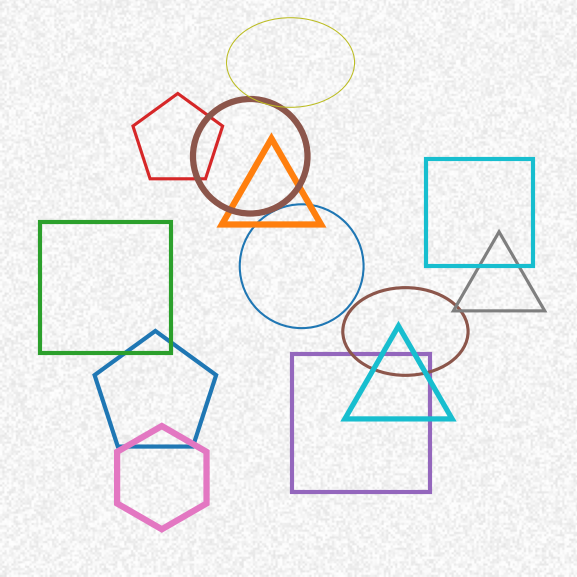[{"shape": "circle", "thickness": 1, "radius": 0.54, "center": [0.522, 0.538]}, {"shape": "pentagon", "thickness": 2, "radius": 0.55, "center": [0.269, 0.315]}, {"shape": "triangle", "thickness": 3, "radius": 0.5, "center": [0.47, 0.66]}, {"shape": "square", "thickness": 2, "radius": 0.57, "center": [0.183, 0.501]}, {"shape": "pentagon", "thickness": 1.5, "radius": 0.41, "center": [0.308, 0.756]}, {"shape": "square", "thickness": 2, "radius": 0.6, "center": [0.625, 0.266]}, {"shape": "circle", "thickness": 3, "radius": 0.5, "center": [0.433, 0.729]}, {"shape": "oval", "thickness": 1.5, "radius": 0.54, "center": [0.702, 0.425]}, {"shape": "hexagon", "thickness": 3, "radius": 0.45, "center": [0.28, 0.172]}, {"shape": "triangle", "thickness": 1.5, "radius": 0.46, "center": [0.864, 0.506]}, {"shape": "oval", "thickness": 0.5, "radius": 0.55, "center": [0.503, 0.891]}, {"shape": "square", "thickness": 2, "radius": 0.46, "center": [0.83, 0.632]}, {"shape": "triangle", "thickness": 2.5, "radius": 0.54, "center": [0.69, 0.327]}]